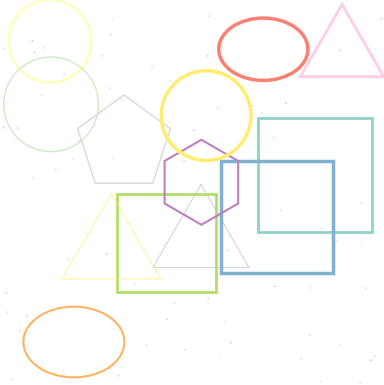[{"shape": "square", "thickness": 2, "radius": 0.74, "center": [0.819, 0.546]}, {"shape": "circle", "thickness": 1.5, "radius": 0.54, "center": [0.13, 0.893]}, {"shape": "triangle", "thickness": 0.5, "radius": 0.72, "center": [0.522, 0.378]}, {"shape": "oval", "thickness": 2.5, "radius": 0.58, "center": [0.684, 0.872]}, {"shape": "square", "thickness": 2.5, "radius": 0.73, "center": [0.719, 0.437]}, {"shape": "oval", "thickness": 1.5, "radius": 0.66, "center": [0.192, 0.112]}, {"shape": "square", "thickness": 2, "radius": 0.64, "center": [0.432, 0.368]}, {"shape": "triangle", "thickness": 2, "radius": 0.63, "center": [0.889, 0.863]}, {"shape": "pentagon", "thickness": 1, "radius": 0.63, "center": [0.322, 0.627]}, {"shape": "hexagon", "thickness": 1.5, "radius": 0.55, "center": [0.523, 0.527]}, {"shape": "circle", "thickness": 1, "radius": 0.61, "center": [0.133, 0.729]}, {"shape": "triangle", "thickness": 0.5, "radius": 0.74, "center": [0.29, 0.349]}, {"shape": "circle", "thickness": 2.5, "radius": 0.58, "center": [0.535, 0.7]}]